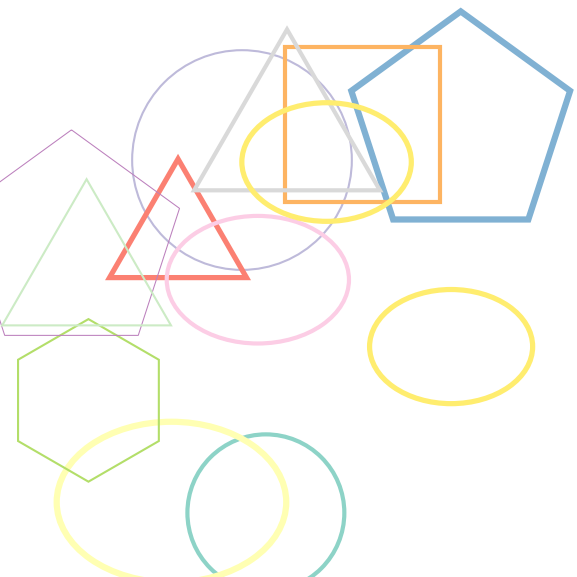[{"shape": "circle", "thickness": 2, "radius": 0.68, "center": [0.46, 0.111]}, {"shape": "oval", "thickness": 3, "radius": 0.99, "center": [0.297, 0.13]}, {"shape": "circle", "thickness": 1, "radius": 0.95, "center": [0.419, 0.722]}, {"shape": "triangle", "thickness": 2.5, "radius": 0.68, "center": [0.308, 0.587]}, {"shape": "pentagon", "thickness": 3, "radius": 1.0, "center": [0.798, 0.78]}, {"shape": "square", "thickness": 2, "radius": 0.67, "center": [0.628, 0.783]}, {"shape": "hexagon", "thickness": 1, "radius": 0.7, "center": [0.153, 0.306]}, {"shape": "oval", "thickness": 2, "radius": 0.79, "center": [0.446, 0.515]}, {"shape": "triangle", "thickness": 2, "radius": 0.93, "center": [0.497, 0.762]}, {"shape": "pentagon", "thickness": 0.5, "radius": 0.98, "center": [0.124, 0.578]}, {"shape": "triangle", "thickness": 1, "radius": 0.84, "center": [0.15, 0.52]}, {"shape": "oval", "thickness": 2.5, "radius": 0.73, "center": [0.565, 0.719]}, {"shape": "oval", "thickness": 2.5, "radius": 0.71, "center": [0.781, 0.399]}]